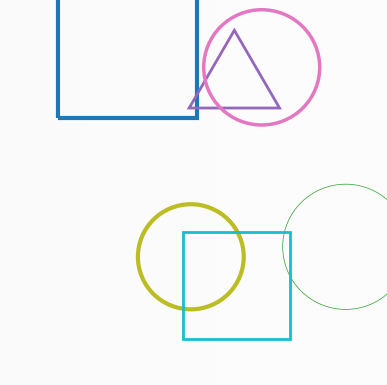[{"shape": "square", "thickness": 3, "radius": 0.9, "center": [0.329, 0.875]}, {"shape": "circle", "thickness": 0.5, "radius": 0.81, "center": [0.892, 0.359]}, {"shape": "triangle", "thickness": 2, "radius": 0.67, "center": [0.605, 0.787]}, {"shape": "circle", "thickness": 2.5, "radius": 0.75, "center": [0.675, 0.825]}, {"shape": "circle", "thickness": 3, "radius": 0.68, "center": [0.492, 0.333]}, {"shape": "square", "thickness": 2, "radius": 0.69, "center": [0.611, 0.258]}]